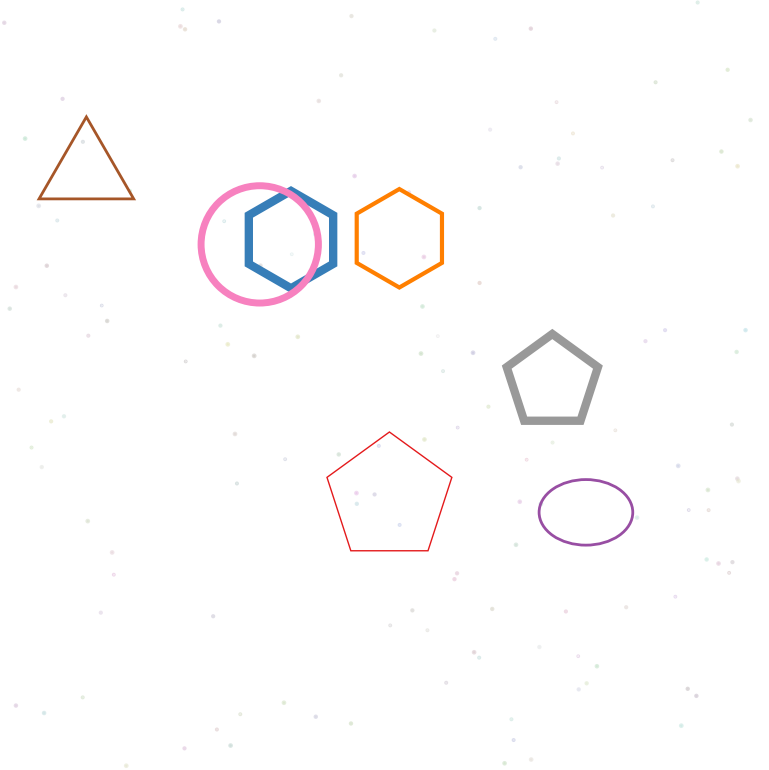[{"shape": "pentagon", "thickness": 0.5, "radius": 0.43, "center": [0.506, 0.354]}, {"shape": "hexagon", "thickness": 3, "radius": 0.32, "center": [0.378, 0.689]}, {"shape": "oval", "thickness": 1, "radius": 0.3, "center": [0.761, 0.335]}, {"shape": "hexagon", "thickness": 1.5, "radius": 0.32, "center": [0.519, 0.691]}, {"shape": "triangle", "thickness": 1, "radius": 0.35, "center": [0.112, 0.777]}, {"shape": "circle", "thickness": 2.5, "radius": 0.38, "center": [0.337, 0.683]}, {"shape": "pentagon", "thickness": 3, "radius": 0.31, "center": [0.717, 0.504]}]